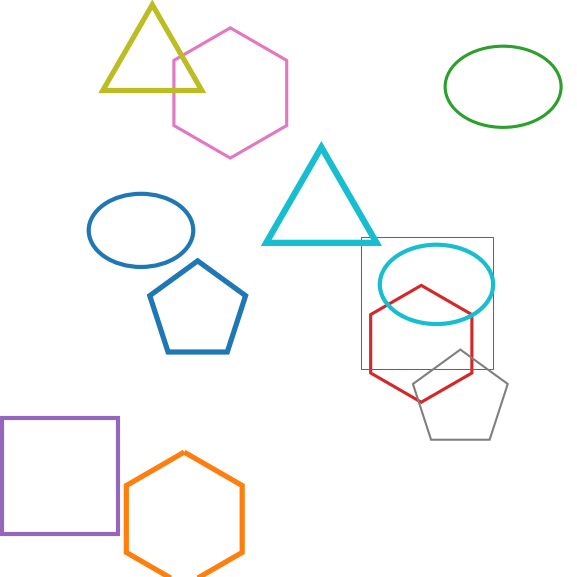[{"shape": "oval", "thickness": 2, "radius": 0.45, "center": [0.244, 0.6]}, {"shape": "pentagon", "thickness": 2.5, "radius": 0.44, "center": [0.342, 0.46]}, {"shape": "hexagon", "thickness": 2.5, "radius": 0.58, "center": [0.319, 0.1]}, {"shape": "oval", "thickness": 1.5, "radius": 0.5, "center": [0.871, 0.849]}, {"shape": "hexagon", "thickness": 1.5, "radius": 0.51, "center": [0.729, 0.404]}, {"shape": "square", "thickness": 2, "radius": 0.5, "center": [0.104, 0.175]}, {"shape": "square", "thickness": 0.5, "radius": 0.57, "center": [0.739, 0.474]}, {"shape": "hexagon", "thickness": 1.5, "radius": 0.56, "center": [0.399, 0.838]}, {"shape": "pentagon", "thickness": 1, "radius": 0.43, "center": [0.797, 0.308]}, {"shape": "triangle", "thickness": 2.5, "radius": 0.5, "center": [0.264, 0.892]}, {"shape": "oval", "thickness": 2, "radius": 0.49, "center": [0.756, 0.507]}, {"shape": "triangle", "thickness": 3, "radius": 0.55, "center": [0.557, 0.634]}]